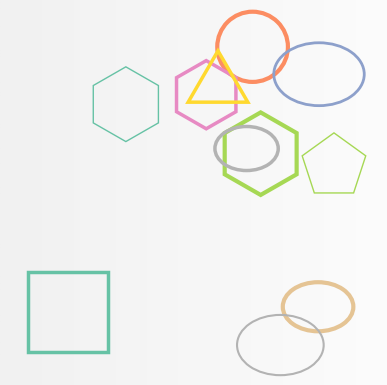[{"shape": "hexagon", "thickness": 1, "radius": 0.49, "center": [0.325, 0.729]}, {"shape": "square", "thickness": 2.5, "radius": 0.52, "center": [0.176, 0.19]}, {"shape": "circle", "thickness": 3, "radius": 0.46, "center": [0.652, 0.878]}, {"shape": "oval", "thickness": 2, "radius": 0.58, "center": [0.823, 0.807]}, {"shape": "hexagon", "thickness": 2.5, "radius": 0.44, "center": [0.532, 0.754]}, {"shape": "hexagon", "thickness": 3, "radius": 0.54, "center": [0.673, 0.601]}, {"shape": "pentagon", "thickness": 1, "radius": 0.43, "center": [0.862, 0.569]}, {"shape": "triangle", "thickness": 2.5, "radius": 0.44, "center": [0.563, 0.779]}, {"shape": "oval", "thickness": 3, "radius": 0.46, "center": [0.821, 0.203]}, {"shape": "oval", "thickness": 1.5, "radius": 0.56, "center": [0.723, 0.104]}, {"shape": "oval", "thickness": 2.5, "radius": 0.41, "center": [0.636, 0.614]}]